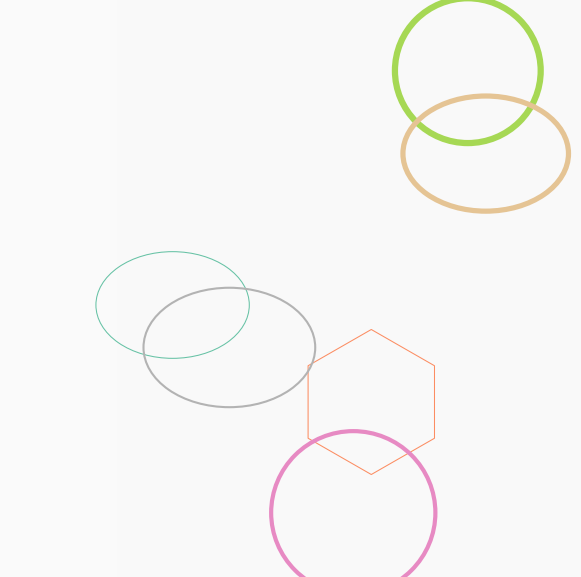[{"shape": "oval", "thickness": 0.5, "radius": 0.66, "center": [0.297, 0.471]}, {"shape": "hexagon", "thickness": 0.5, "radius": 0.63, "center": [0.639, 0.303]}, {"shape": "circle", "thickness": 2, "radius": 0.71, "center": [0.608, 0.111]}, {"shape": "circle", "thickness": 3, "radius": 0.63, "center": [0.805, 0.877]}, {"shape": "oval", "thickness": 2.5, "radius": 0.71, "center": [0.836, 0.733]}, {"shape": "oval", "thickness": 1, "radius": 0.74, "center": [0.395, 0.397]}]